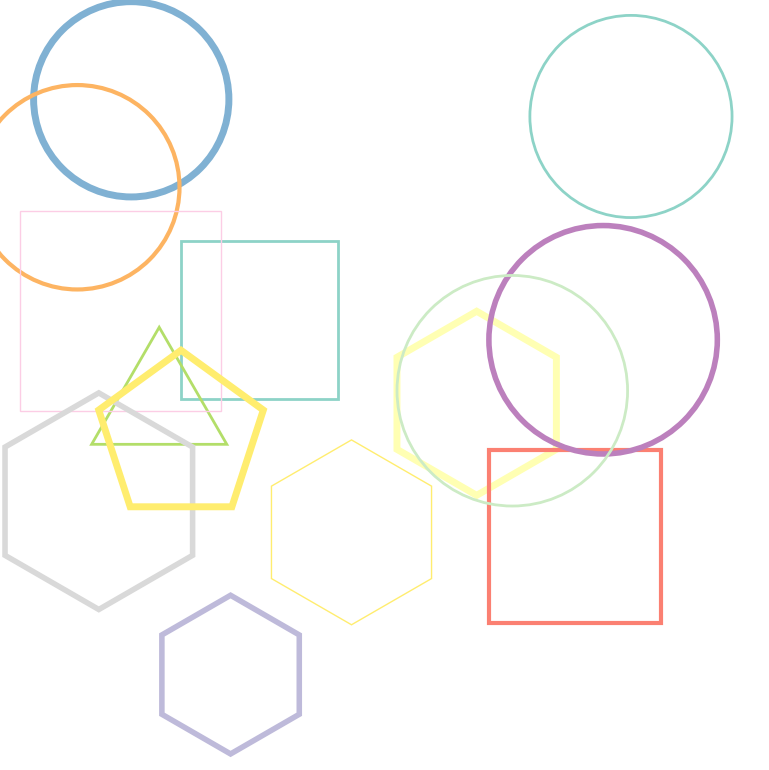[{"shape": "circle", "thickness": 1, "radius": 0.66, "center": [0.819, 0.849]}, {"shape": "square", "thickness": 1, "radius": 0.51, "center": [0.337, 0.584]}, {"shape": "hexagon", "thickness": 2.5, "radius": 0.6, "center": [0.619, 0.476]}, {"shape": "hexagon", "thickness": 2, "radius": 0.52, "center": [0.299, 0.124]}, {"shape": "square", "thickness": 1.5, "radius": 0.56, "center": [0.747, 0.303]}, {"shape": "circle", "thickness": 2.5, "radius": 0.63, "center": [0.17, 0.871]}, {"shape": "circle", "thickness": 1.5, "radius": 0.66, "center": [0.1, 0.757]}, {"shape": "triangle", "thickness": 1, "radius": 0.51, "center": [0.207, 0.474]}, {"shape": "square", "thickness": 0.5, "radius": 0.65, "center": [0.156, 0.596]}, {"shape": "hexagon", "thickness": 2, "radius": 0.7, "center": [0.128, 0.349]}, {"shape": "circle", "thickness": 2, "radius": 0.74, "center": [0.783, 0.559]}, {"shape": "circle", "thickness": 1, "radius": 0.75, "center": [0.665, 0.493]}, {"shape": "pentagon", "thickness": 2.5, "radius": 0.56, "center": [0.235, 0.433]}, {"shape": "hexagon", "thickness": 0.5, "radius": 0.6, "center": [0.456, 0.309]}]